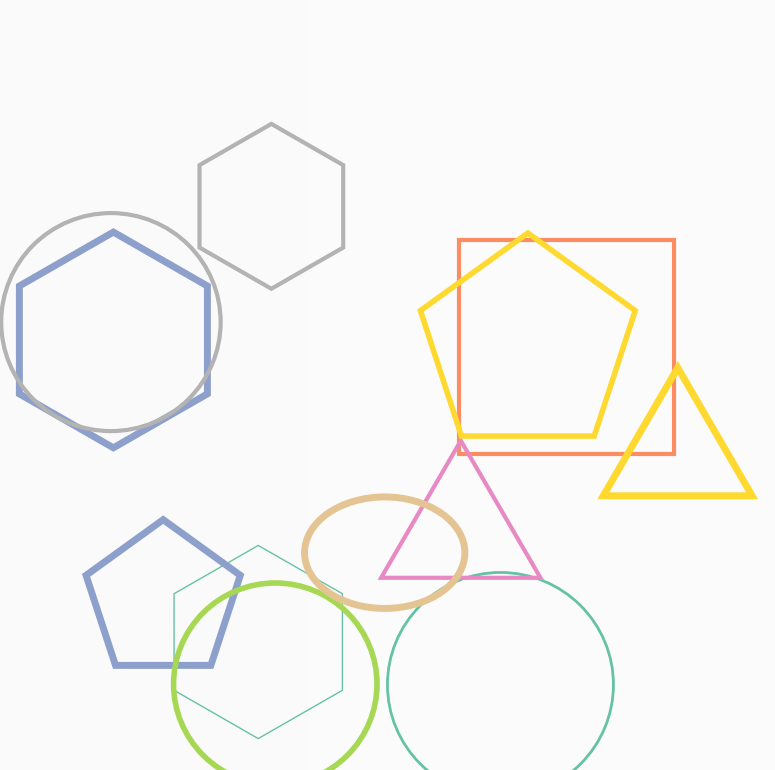[{"shape": "hexagon", "thickness": 0.5, "radius": 0.63, "center": [0.333, 0.166]}, {"shape": "circle", "thickness": 1, "radius": 0.73, "center": [0.646, 0.111]}, {"shape": "square", "thickness": 1.5, "radius": 0.69, "center": [0.731, 0.549]}, {"shape": "pentagon", "thickness": 2.5, "radius": 0.52, "center": [0.211, 0.221]}, {"shape": "hexagon", "thickness": 2.5, "radius": 0.7, "center": [0.146, 0.559]}, {"shape": "triangle", "thickness": 1.5, "radius": 0.59, "center": [0.595, 0.309]}, {"shape": "circle", "thickness": 2, "radius": 0.66, "center": [0.355, 0.112]}, {"shape": "triangle", "thickness": 2.5, "radius": 0.55, "center": [0.874, 0.412]}, {"shape": "pentagon", "thickness": 2, "radius": 0.73, "center": [0.681, 0.552]}, {"shape": "oval", "thickness": 2.5, "radius": 0.52, "center": [0.496, 0.282]}, {"shape": "circle", "thickness": 1.5, "radius": 0.71, "center": [0.143, 0.582]}, {"shape": "hexagon", "thickness": 1.5, "radius": 0.54, "center": [0.35, 0.732]}]